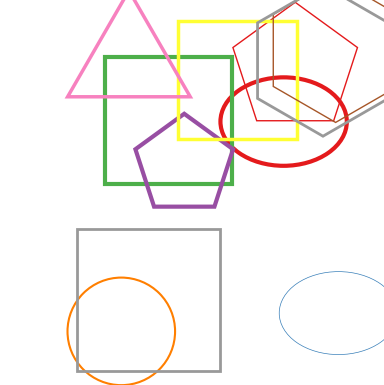[{"shape": "oval", "thickness": 3, "radius": 0.82, "center": [0.737, 0.684]}, {"shape": "pentagon", "thickness": 1, "radius": 0.85, "center": [0.767, 0.824]}, {"shape": "oval", "thickness": 0.5, "radius": 0.77, "center": [0.879, 0.187]}, {"shape": "square", "thickness": 3, "radius": 0.82, "center": [0.438, 0.687]}, {"shape": "pentagon", "thickness": 3, "radius": 0.67, "center": [0.479, 0.571]}, {"shape": "circle", "thickness": 1.5, "radius": 0.7, "center": [0.315, 0.139]}, {"shape": "square", "thickness": 2.5, "radius": 0.77, "center": [0.617, 0.791]}, {"shape": "hexagon", "thickness": 1, "radius": 0.93, "center": [0.872, 0.869]}, {"shape": "triangle", "thickness": 2.5, "radius": 0.92, "center": [0.335, 0.841]}, {"shape": "square", "thickness": 2, "radius": 0.93, "center": [0.386, 0.221]}, {"shape": "hexagon", "thickness": 2, "radius": 0.98, "center": [0.839, 0.842]}]